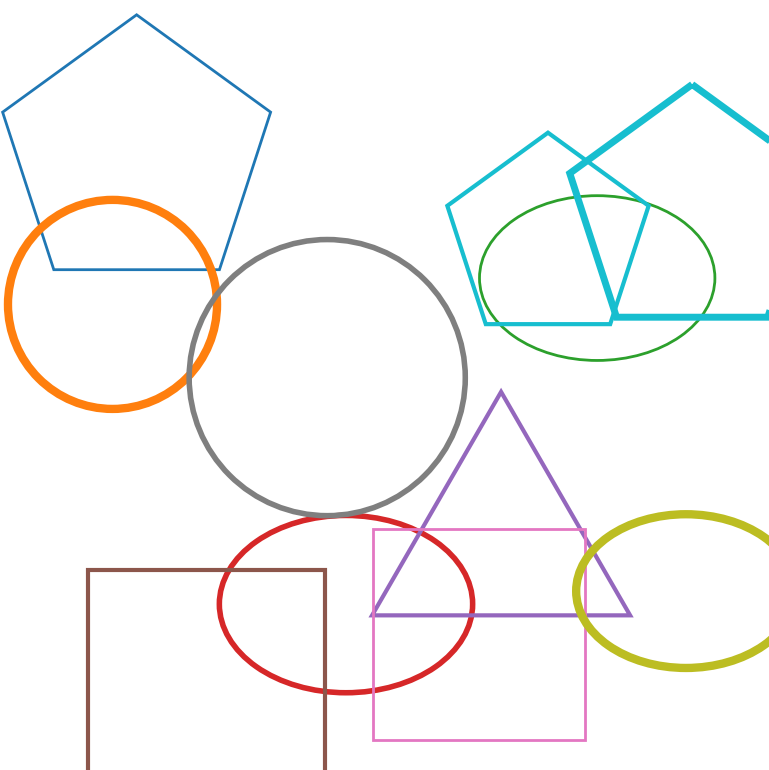[{"shape": "pentagon", "thickness": 1, "radius": 0.91, "center": [0.177, 0.798]}, {"shape": "circle", "thickness": 3, "radius": 0.68, "center": [0.146, 0.605]}, {"shape": "oval", "thickness": 1, "radius": 0.76, "center": [0.776, 0.639]}, {"shape": "oval", "thickness": 2, "radius": 0.82, "center": [0.449, 0.215]}, {"shape": "triangle", "thickness": 1.5, "radius": 0.97, "center": [0.651, 0.298]}, {"shape": "square", "thickness": 1.5, "radius": 0.77, "center": [0.268, 0.106]}, {"shape": "square", "thickness": 1, "radius": 0.69, "center": [0.622, 0.176]}, {"shape": "circle", "thickness": 2, "radius": 0.9, "center": [0.425, 0.51]}, {"shape": "oval", "thickness": 3, "radius": 0.71, "center": [0.891, 0.232]}, {"shape": "pentagon", "thickness": 2.5, "radius": 0.84, "center": [0.899, 0.723]}, {"shape": "pentagon", "thickness": 1.5, "radius": 0.69, "center": [0.712, 0.69]}]